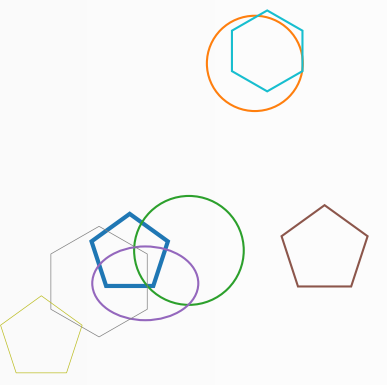[{"shape": "pentagon", "thickness": 3, "radius": 0.52, "center": [0.335, 0.341]}, {"shape": "circle", "thickness": 1.5, "radius": 0.62, "center": [0.658, 0.835]}, {"shape": "circle", "thickness": 1.5, "radius": 0.71, "center": [0.488, 0.35]}, {"shape": "oval", "thickness": 1.5, "radius": 0.68, "center": [0.375, 0.264]}, {"shape": "pentagon", "thickness": 1.5, "radius": 0.58, "center": [0.838, 0.35]}, {"shape": "hexagon", "thickness": 0.5, "radius": 0.72, "center": [0.256, 0.269]}, {"shape": "pentagon", "thickness": 0.5, "radius": 0.55, "center": [0.107, 0.121]}, {"shape": "hexagon", "thickness": 1.5, "radius": 0.53, "center": [0.69, 0.868]}]